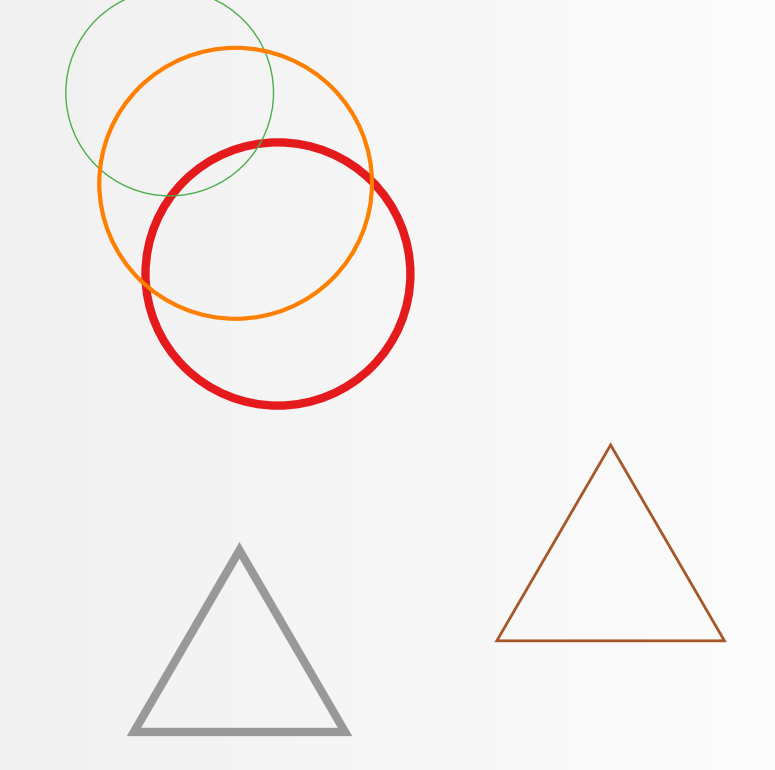[{"shape": "circle", "thickness": 3, "radius": 0.85, "center": [0.359, 0.644]}, {"shape": "circle", "thickness": 0.5, "radius": 0.67, "center": [0.219, 0.88]}, {"shape": "circle", "thickness": 1.5, "radius": 0.88, "center": [0.304, 0.762]}, {"shape": "triangle", "thickness": 1, "radius": 0.85, "center": [0.788, 0.253]}, {"shape": "triangle", "thickness": 3, "radius": 0.79, "center": [0.309, 0.128]}]